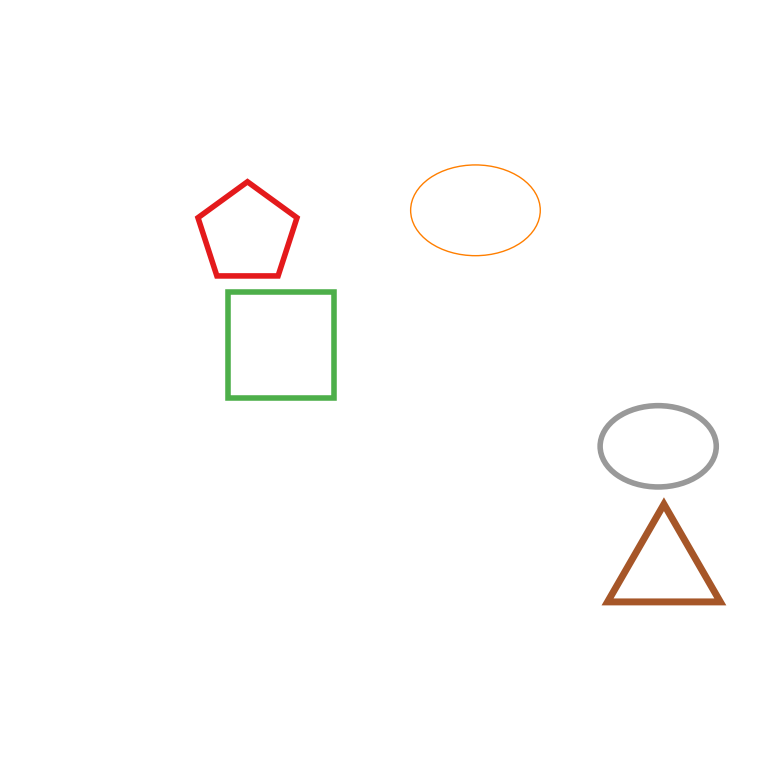[{"shape": "pentagon", "thickness": 2, "radius": 0.34, "center": [0.321, 0.696]}, {"shape": "square", "thickness": 2, "radius": 0.34, "center": [0.365, 0.552]}, {"shape": "oval", "thickness": 0.5, "radius": 0.42, "center": [0.617, 0.727]}, {"shape": "triangle", "thickness": 2.5, "radius": 0.42, "center": [0.862, 0.261]}, {"shape": "oval", "thickness": 2, "radius": 0.38, "center": [0.855, 0.42]}]